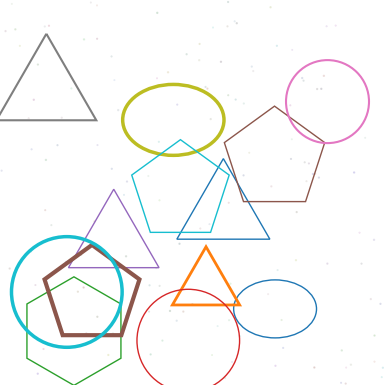[{"shape": "oval", "thickness": 1, "radius": 0.54, "center": [0.714, 0.198]}, {"shape": "triangle", "thickness": 1, "radius": 0.7, "center": [0.58, 0.448]}, {"shape": "triangle", "thickness": 2, "radius": 0.5, "center": [0.535, 0.258]}, {"shape": "hexagon", "thickness": 1, "radius": 0.7, "center": [0.192, 0.14]}, {"shape": "circle", "thickness": 1, "radius": 0.67, "center": [0.489, 0.115]}, {"shape": "triangle", "thickness": 1, "radius": 0.68, "center": [0.295, 0.373]}, {"shape": "pentagon", "thickness": 3, "radius": 0.65, "center": [0.239, 0.234]}, {"shape": "pentagon", "thickness": 1, "radius": 0.69, "center": [0.713, 0.587]}, {"shape": "circle", "thickness": 1.5, "radius": 0.54, "center": [0.851, 0.736]}, {"shape": "triangle", "thickness": 1.5, "radius": 0.75, "center": [0.12, 0.762]}, {"shape": "oval", "thickness": 2.5, "radius": 0.66, "center": [0.45, 0.689]}, {"shape": "circle", "thickness": 2.5, "radius": 0.72, "center": [0.174, 0.242]}, {"shape": "pentagon", "thickness": 1, "radius": 0.67, "center": [0.469, 0.504]}]